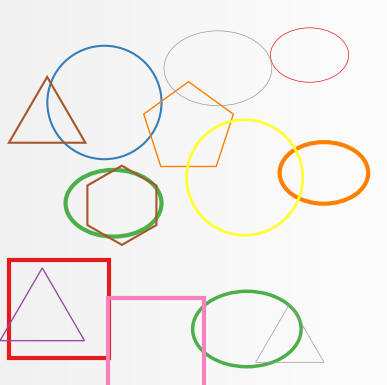[{"shape": "square", "thickness": 3, "radius": 0.64, "center": [0.152, 0.198]}, {"shape": "oval", "thickness": 0.5, "radius": 0.5, "center": [0.799, 0.857]}, {"shape": "circle", "thickness": 1.5, "radius": 0.74, "center": [0.27, 0.734]}, {"shape": "oval", "thickness": 3, "radius": 0.62, "center": [0.293, 0.472]}, {"shape": "oval", "thickness": 2.5, "radius": 0.7, "center": [0.637, 0.145]}, {"shape": "triangle", "thickness": 1, "radius": 0.63, "center": [0.109, 0.178]}, {"shape": "oval", "thickness": 3, "radius": 0.57, "center": [0.836, 0.551]}, {"shape": "pentagon", "thickness": 1, "radius": 0.61, "center": [0.487, 0.666]}, {"shape": "circle", "thickness": 2, "radius": 0.75, "center": [0.631, 0.539]}, {"shape": "hexagon", "thickness": 1.5, "radius": 0.51, "center": [0.315, 0.467]}, {"shape": "triangle", "thickness": 1.5, "radius": 0.57, "center": [0.122, 0.686]}, {"shape": "square", "thickness": 3, "radius": 0.62, "center": [0.402, 0.101]}, {"shape": "oval", "thickness": 0.5, "radius": 0.7, "center": [0.562, 0.823]}, {"shape": "triangle", "thickness": 0.5, "radius": 0.51, "center": [0.748, 0.11]}]